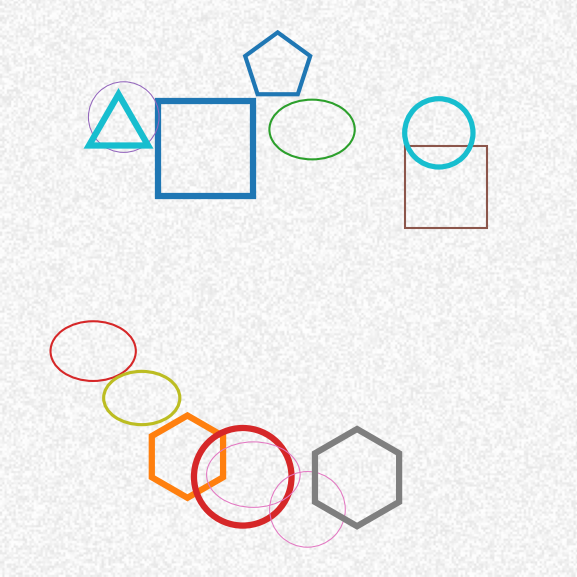[{"shape": "pentagon", "thickness": 2, "radius": 0.3, "center": [0.481, 0.884]}, {"shape": "square", "thickness": 3, "radius": 0.41, "center": [0.356, 0.742]}, {"shape": "hexagon", "thickness": 3, "radius": 0.36, "center": [0.325, 0.208]}, {"shape": "oval", "thickness": 1, "radius": 0.37, "center": [0.54, 0.775]}, {"shape": "oval", "thickness": 1, "radius": 0.37, "center": [0.161, 0.391]}, {"shape": "circle", "thickness": 3, "radius": 0.42, "center": [0.42, 0.174]}, {"shape": "circle", "thickness": 0.5, "radius": 0.31, "center": [0.214, 0.796]}, {"shape": "square", "thickness": 1, "radius": 0.36, "center": [0.772, 0.675]}, {"shape": "oval", "thickness": 0.5, "radius": 0.4, "center": [0.439, 0.177]}, {"shape": "circle", "thickness": 0.5, "radius": 0.33, "center": [0.532, 0.117]}, {"shape": "hexagon", "thickness": 3, "radius": 0.42, "center": [0.618, 0.172]}, {"shape": "oval", "thickness": 1.5, "radius": 0.33, "center": [0.245, 0.31]}, {"shape": "triangle", "thickness": 3, "radius": 0.3, "center": [0.205, 0.777]}, {"shape": "circle", "thickness": 2.5, "radius": 0.3, "center": [0.76, 0.769]}]